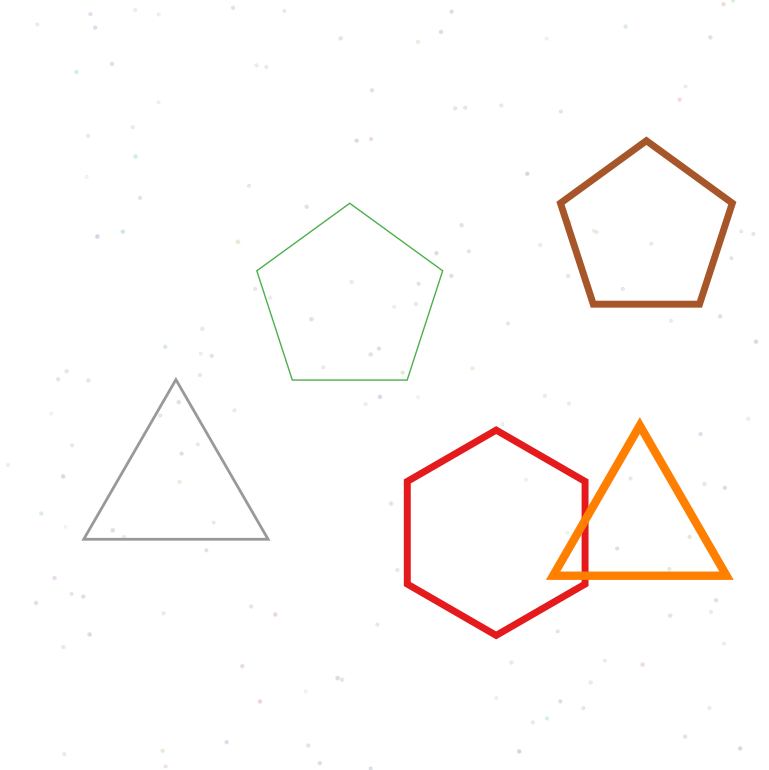[{"shape": "hexagon", "thickness": 2.5, "radius": 0.67, "center": [0.644, 0.308]}, {"shape": "pentagon", "thickness": 0.5, "radius": 0.63, "center": [0.454, 0.609]}, {"shape": "triangle", "thickness": 3, "radius": 0.65, "center": [0.831, 0.317]}, {"shape": "pentagon", "thickness": 2.5, "radius": 0.59, "center": [0.839, 0.7]}, {"shape": "triangle", "thickness": 1, "radius": 0.69, "center": [0.228, 0.369]}]